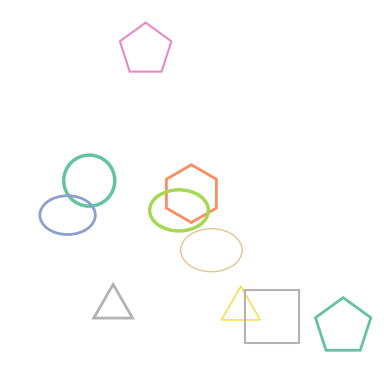[{"shape": "pentagon", "thickness": 2, "radius": 0.38, "center": [0.891, 0.151]}, {"shape": "circle", "thickness": 2.5, "radius": 0.33, "center": [0.232, 0.531]}, {"shape": "hexagon", "thickness": 2, "radius": 0.37, "center": [0.497, 0.497]}, {"shape": "oval", "thickness": 2, "radius": 0.36, "center": [0.176, 0.441]}, {"shape": "pentagon", "thickness": 1.5, "radius": 0.35, "center": [0.378, 0.871]}, {"shape": "oval", "thickness": 2.5, "radius": 0.38, "center": [0.465, 0.454]}, {"shape": "triangle", "thickness": 1, "radius": 0.29, "center": [0.625, 0.198]}, {"shape": "oval", "thickness": 1, "radius": 0.4, "center": [0.549, 0.35]}, {"shape": "square", "thickness": 1.5, "radius": 0.35, "center": [0.706, 0.177]}, {"shape": "triangle", "thickness": 2, "radius": 0.29, "center": [0.294, 0.203]}]